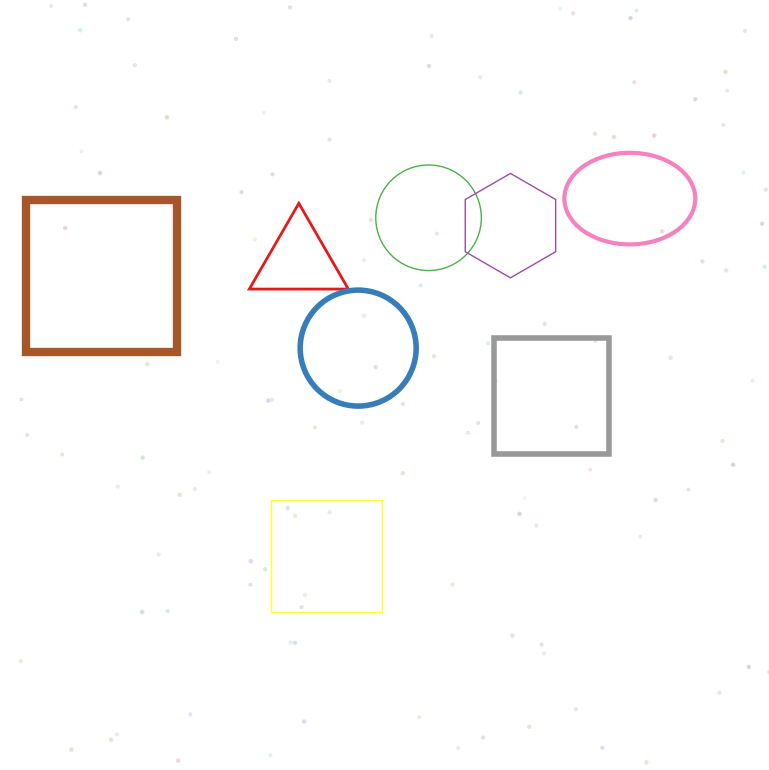[{"shape": "triangle", "thickness": 1, "radius": 0.37, "center": [0.388, 0.662]}, {"shape": "circle", "thickness": 2, "radius": 0.38, "center": [0.465, 0.548]}, {"shape": "circle", "thickness": 0.5, "radius": 0.34, "center": [0.557, 0.717]}, {"shape": "hexagon", "thickness": 0.5, "radius": 0.34, "center": [0.663, 0.707]}, {"shape": "square", "thickness": 0.5, "radius": 0.36, "center": [0.424, 0.278]}, {"shape": "square", "thickness": 3, "radius": 0.49, "center": [0.132, 0.642]}, {"shape": "oval", "thickness": 1.5, "radius": 0.42, "center": [0.818, 0.742]}, {"shape": "square", "thickness": 2, "radius": 0.38, "center": [0.716, 0.485]}]